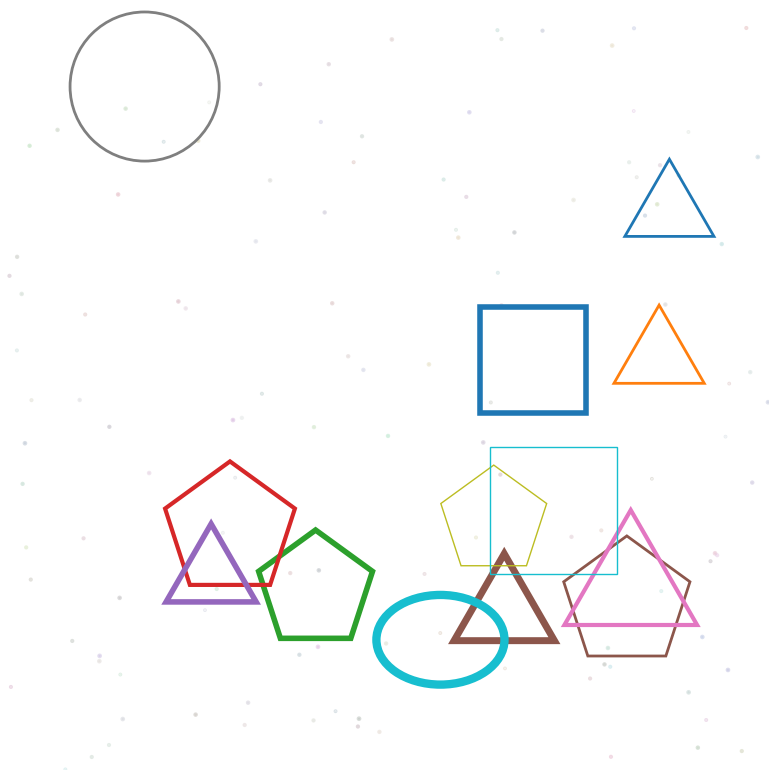[{"shape": "triangle", "thickness": 1, "radius": 0.33, "center": [0.869, 0.726]}, {"shape": "square", "thickness": 2, "radius": 0.34, "center": [0.693, 0.533]}, {"shape": "triangle", "thickness": 1, "radius": 0.34, "center": [0.856, 0.536]}, {"shape": "pentagon", "thickness": 2, "radius": 0.39, "center": [0.41, 0.234]}, {"shape": "pentagon", "thickness": 1.5, "radius": 0.44, "center": [0.299, 0.312]}, {"shape": "triangle", "thickness": 2, "radius": 0.34, "center": [0.274, 0.252]}, {"shape": "pentagon", "thickness": 1, "radius": 0.43, "center": [0.814, 0.218]}, {"shape": "triangle", "thickness": 2.5, "radius": 0.38, "center": [0.655, 0.206]}, {"shape": "triangle", "thickness": 1.5, "radius": 0.5, "center": [0.819, 0.238]}, {"shape": "circle", "thickness": 1, "radius": 0.48, "center": [0.188, 0.888]}, {"shape": "pentagon", "thickness": 0.5, "radius": 0.36, "center": [0.641, 0.324]}, {"shape": "square", "thickness": 0.5, "radius": 0.41, "center": [0.718, 0.337]}, {"shape": "oval", "thickness": 3, "radius": 0.42, "center": [0.572, 0.169]}]